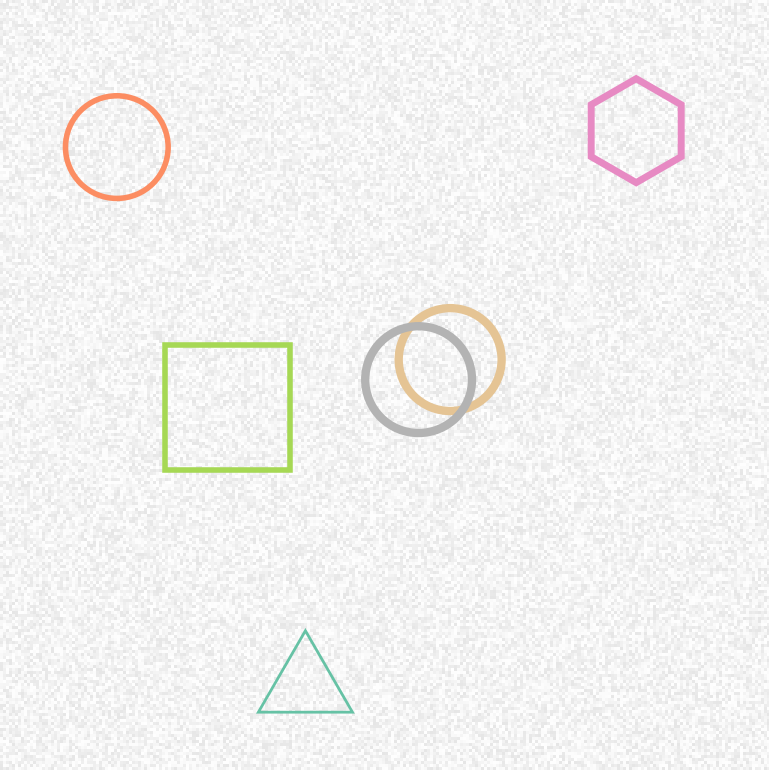[{"shape": "triangle", "thickness": 1, "radius": 0.35, "center": [0.397, 0.11]}, {"shape": "circle", "thickness": 2, "radius": 0.33, "center": [0.152, 0.809]}, {"shape": "hexagon", "thickness": 2.5, "radius": 0.34, "center": [0.826, 0.83]}, {"shape": "square", "thickness": 2, "radius": 0.41, "center": [0.295, 0.471]}, {"shape": "circle", "thickness": 3, "radius": 0.33, "center": [0.585, 0.533]}, {"shape": "circle", "thickness": 3, "radius": 0.35, "center": [0.544, 0.507]}]